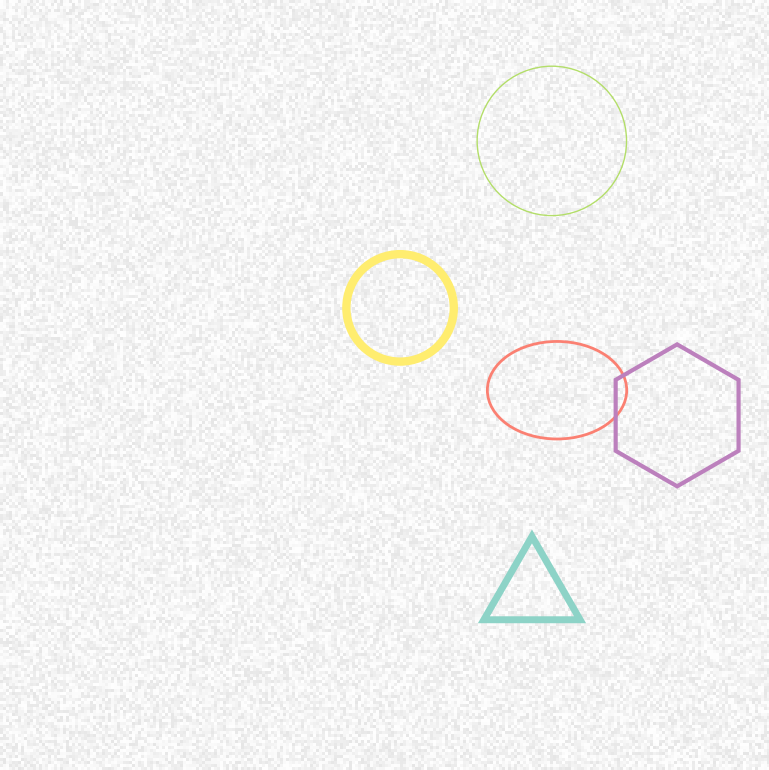[{"shape": "triangle", "thickness": 2.5, "radius": 0.36, "center": [0.691, 0.231]}, {"shape": "oval", "thickness": 1, "radius": 0.45, "center": [0.723, 0.493]}, {"shape": "circle", "thickness": 0.5, "radius": 0.49, "center": [0.717, 0.817]}, {"shape": "hexagon", "thickness": 1.5, "radius": 0.46, "center": [0.879, 0.461]}, {"shape": "circle", "thickness": 3, "radius": 0.35, "center": [0.52, 0.6]}]